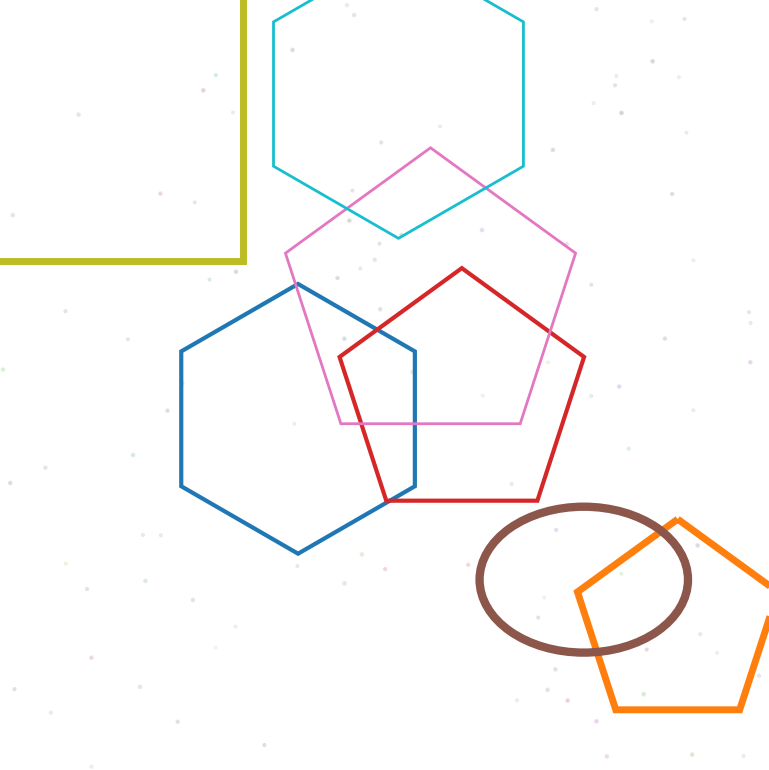[{"shape": "hexagon", "thickness": 1.5, "radius": 0.88, "center": [0.387, 0.456]}, {"shape": "pentagon", "thickness": 2.5, "radius": 0.68, "center": [0.88, 0.189]}, {"shape": "pentagon", "thickness": 1.5, "radius": 0.83, "center": [0.6, 0.485]}, {"shape": "oval", "thickness": 3, "radius": 0.68, "center": [0.758, 0.247]}, {"shape": "pentagon", "thickness": 1, "radius": 0.99, "center": [0.559, 0.61]}, {"shape": "square", "thickness": 2.5, "radius": 0.98, "center": [0.12, 0.856]}, {"shape": "hexagon", "thickness": 1, "radius": 0.94, "center": [0.517, 0.878]}]